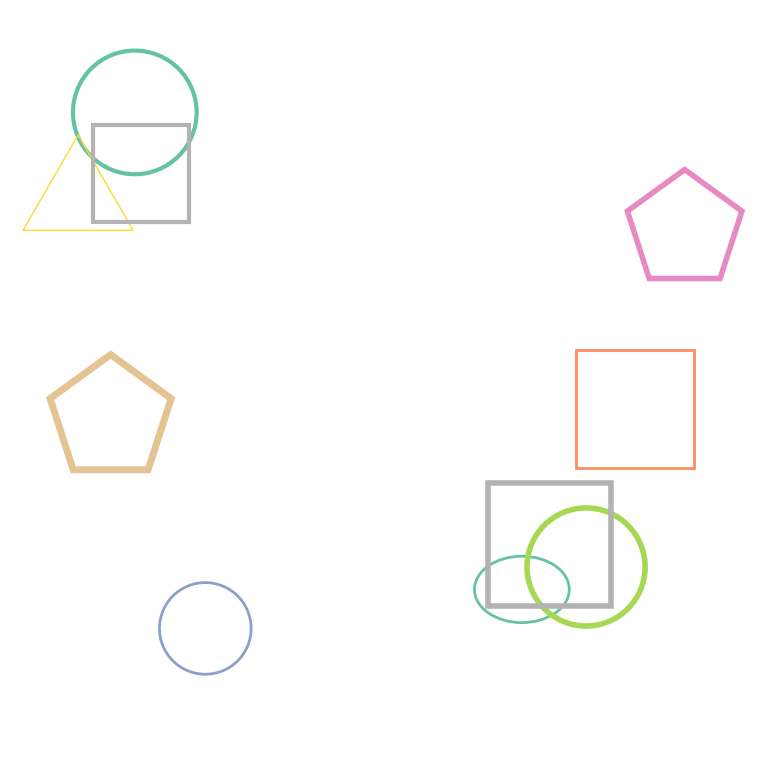[{"shape": "circle", "thickness": 1.5, "radius": 0.4, "center": [0.175, 0.854]}, {"shape": "oval", "thickness": 1, "radius": 0.31, "center": [0.678, 0.235]}, {"shape": "square", "thickness": 1, "radius": 0.38, "center": [0.825, 0.469]}, {"shape": "circle", "thickness": 1, "radius": 0.3, "center": [0.267, 0.184]}, {"shape": "pentagon", "thickness": 2, "radius": 0.39, "center": [0.889, 0.702]}, {"shape": "circle", "thickness": 2, "radius": 0.38, "center": [0.761, 0.264]}, {"shape": "triangle", "thickness": 0.5, "radius": 0.41, "center": [0.101, 0.742]}, {"shape": "pentagon", "thickness": 2.5, "radius": 0.41, "center": [0.144, 0.457]}, {"shape": "square", "thickness": 2, "radius": 0.4, "center": [0.714, 0.293]}, {"shape": "square", "thickness": 1.5, "radius": 0.31, "center": [0.183, 0.775]}]